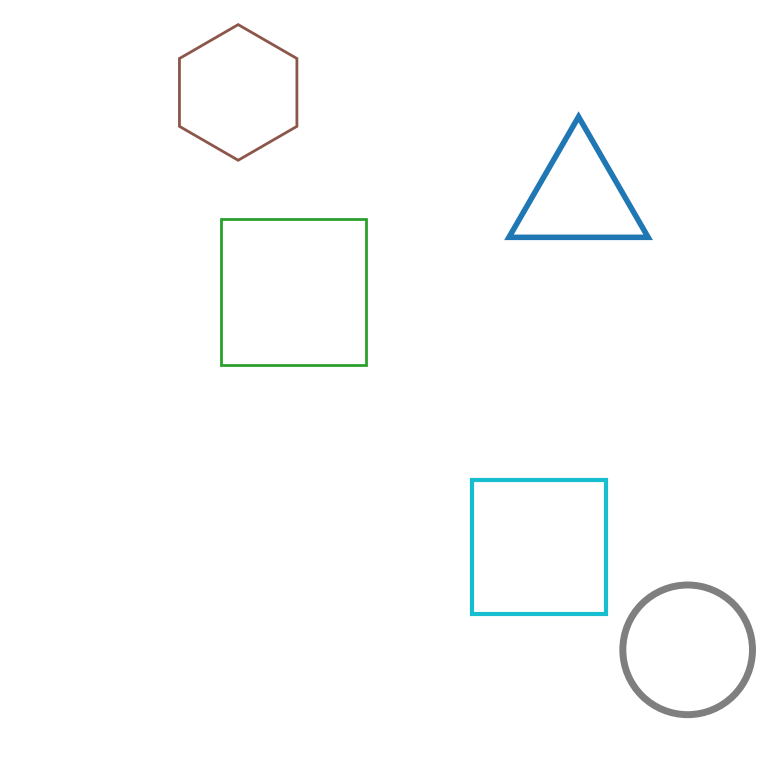[{"shape": "triangle", "thickness": 2, "radius": 0.52, "center": [0.751, 0.744]}, {"shape": "square", "thickness": 1, "radius": 0.47, "center": [0.381, 0.621]}, {"shape": "hexagon", "thickness": 1, "radius": 0.44, "center": [0.309, 0.88]}, {"shape": "circle", "thickness": 2.5, "radius": 0.42, "center": [0.893, 0.156]}, {"shape": "square", "thickness": 1.5, "radius": 0.44, "center": [0.7, 0.29]}]